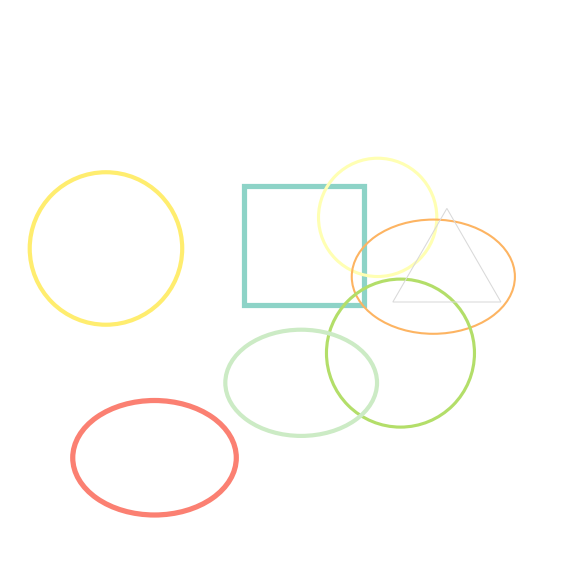[{"shape": "square", "thickness": 2.5, "radius": 0.52, "center": [0.527, 0.574]}, {"shape": "circle", "thickness": 1.5, "radius": 0.51, "center": [0.654, 0.623]}, {"shape": "oval", "thickness": 2.5, "radius": 0.71, "center": [0.268, 0.206]}, {"shape": "oval", "thickness": 1, "radius": 0.71, "center": [0.75, 0.52]}, {"shape": "circle", "thickness": 1.5, "radius": 0.64, "center": [0.693, 0.388]}, {"shape": "triangle", "thickness": 0.5, "radius": 0.54, "center": [0.774, 0.53]}, {"shape": "oval", "thickness": 2, "radius": 0.66, "center": [0.522, 0.336]}, {"shape": "circle", "thickness": 2, "radius": 0.66, "center": [0.183, 0.569]}]